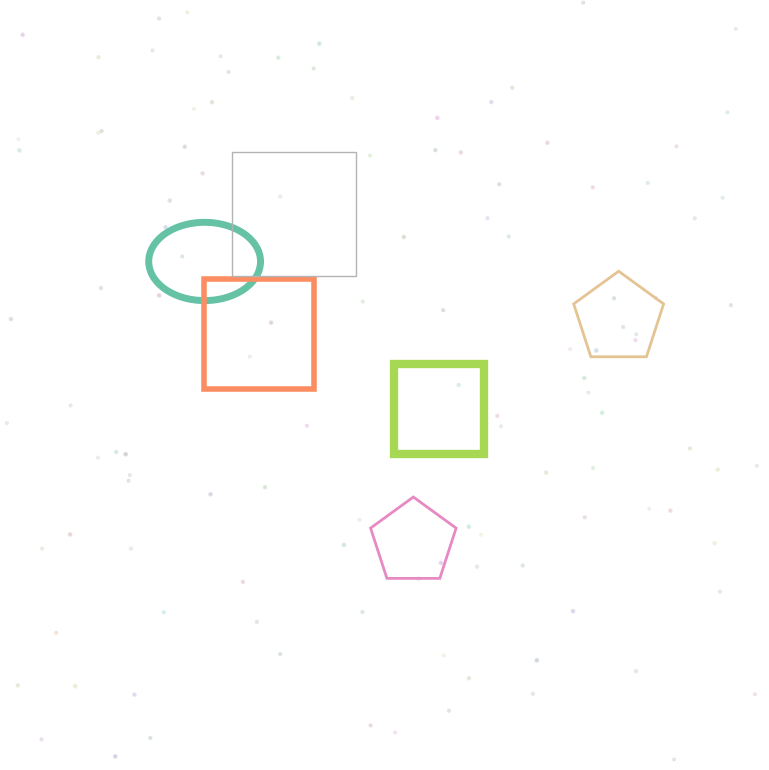[{"shape": "oval", "thickness": 2.5, "radius": 0.36, "center": [0.266, 0.66]}, {"shape": "square", "thickness": 2, "radius": 0.36, "center": [0.336, 0.567]}, {"shape": "pentagon", "thickness": 1, "radius": 0.29, "center": [0.537, 0.296]}, {"shape": "square", "thickness": 3, "radius": 0.29, "center": [0.57, 0.469]}, {"shape": "pentagon", "thickness": 1, "radius": 0.31, "center": [0.803, 0.586]}, {"shape": "square", "thickness": 0.5, "radius": 0.4, "center": [0.382, 0.722]}]